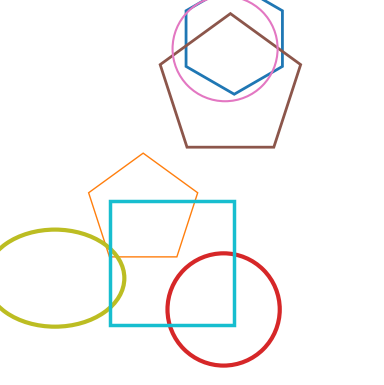[{"shape": "hexagon", "thickness": 2, "radius": 0.72, "center": [0.608, 0.9]}, {"shape": "pentagon", "thickness": 1, "radius": 0.74, "center": [0.372, 0.453]}, {"shape": "circle", "thickness": 3, "radius": 0.73, "center": [0.581, 0.196]}, {"shape": "pentagon", "thickness": 2, "radius": 0.96, "center": [0.598, 0.773]}, {"shape": "circle", "thickness": 1.5, "radius": 0.68, "center": [0.585, 0.873]}, {"shape": "oval", "thickness": 3, "radius": 0.9, "center": [0.143, 0.278]}, {"shape": "square", "thickness": 2.5, "radius": 0.81, "center": [0.447, 0.317]}]